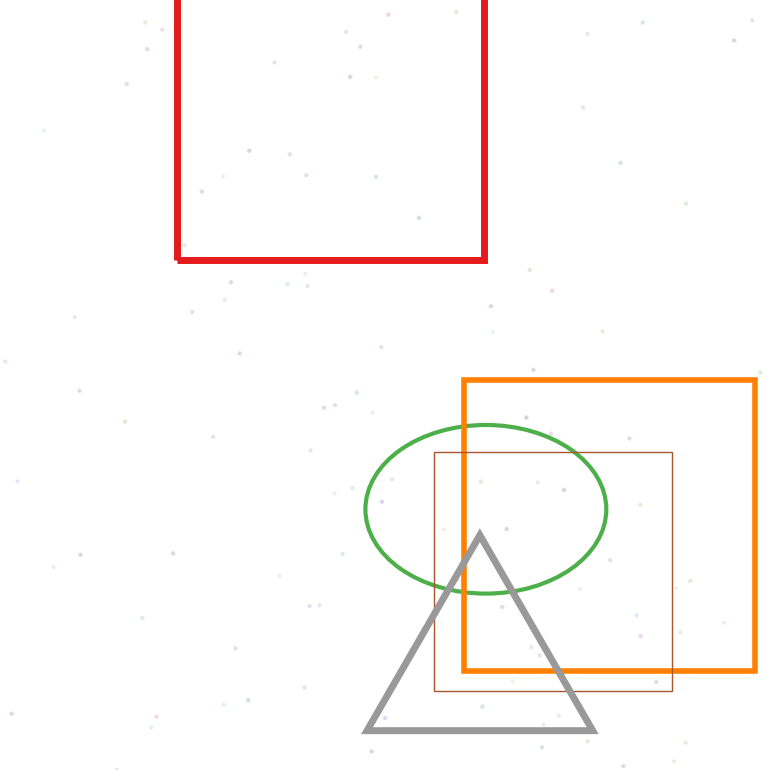[{"shape": "square", "thickness": 2.5, "radius": 1.0, "center": [0.43, 0.862]}, {"shape": "oval", "thickness": 1.5, "radius": 0.78, "center": [0.631, 0.339]}, {"shape": "square", "thickness": 2, "radius": 0.94, "center": [0.792, 0.318]}, {"shape": "square", "thickness": 0.5, "radius": 0.77, "center": [0.718, 0.258]}, {"shape": "triangle", "thickness": 2.5, "radius": 0.85, "center": [0.623, 0.136]}]